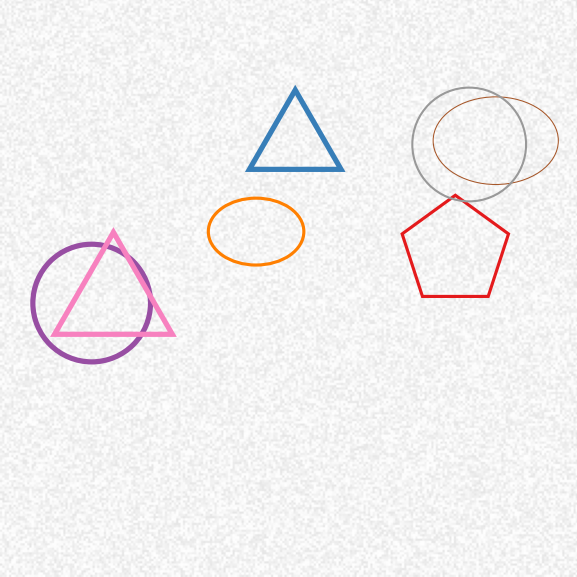[{"shape": "pentagon", "thickness": 1.5, "radius": 0.48, "center": [0.788, 0.564]}, {"shape": "triangle", "thickness": 2.5, "radius": 0.46, "center": [0.511, 0.752]}, {"shape": "circle", "thickness": 2.5, "radius": 0.51, "center": [0.159, 0.474]}, {"shape": "oval", "thickness": 1.5, "radius": 0.41, "center": [0.443, 0.598]}, {"shape": "oval", "thickness": 0.5, "radius": 0.54, "center": [0.858, 0.756]}, {"shape": "triangle", "thickness": 2.5, "radius": 0.59, "center": [0.196, 0.479]}, {"shape": "circle", "thickness": 1, "radius": 0.49, "center": [0.812, 0.749]}]